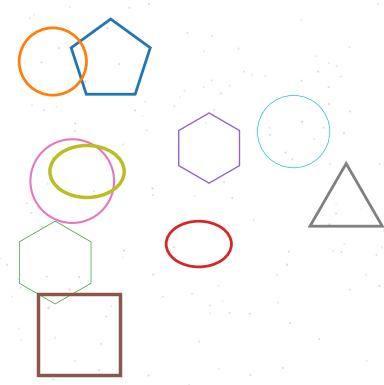[{"shape": "pentagon", "thickness": 2, "radius": 0.54, "center": [0.288, 0.843]}, {"shape": "circle", "thickness": 2, "radius": 0.44, "center": [0.137, 0.84]}, {"shape": "hexagon", "thickness": 0.5, "radius": 0.54, "center": [0.143, 0.318]}, {"shape": "oval", "thickness": 2, "radius": 0.42, "center": [0.516, 0.366]}, {"shape": "hexagon", "thickness": 1, "radius": 0.46, "center": [0.543, 0.615]}, {"shape": "square", "thickness": 2.5, "radius": 0.53, "center": [0.206, 0.131]}, {"shape": "circle", "thickness": 1.5, "radius": 0.54, "center": [0.188, 0.53]}, {"shape": "triangle", "thickness": 2, "radius": 0.54, "center": [0.899, 0.467]}, {"shape": "oval", "thickness": 2.5, "radius": 0.48, "center": [0.226, 0.555]}, {"shape": "circle", "thickness": 0.5, "radius": 0.47, "center": [0.763, 0.658]}]